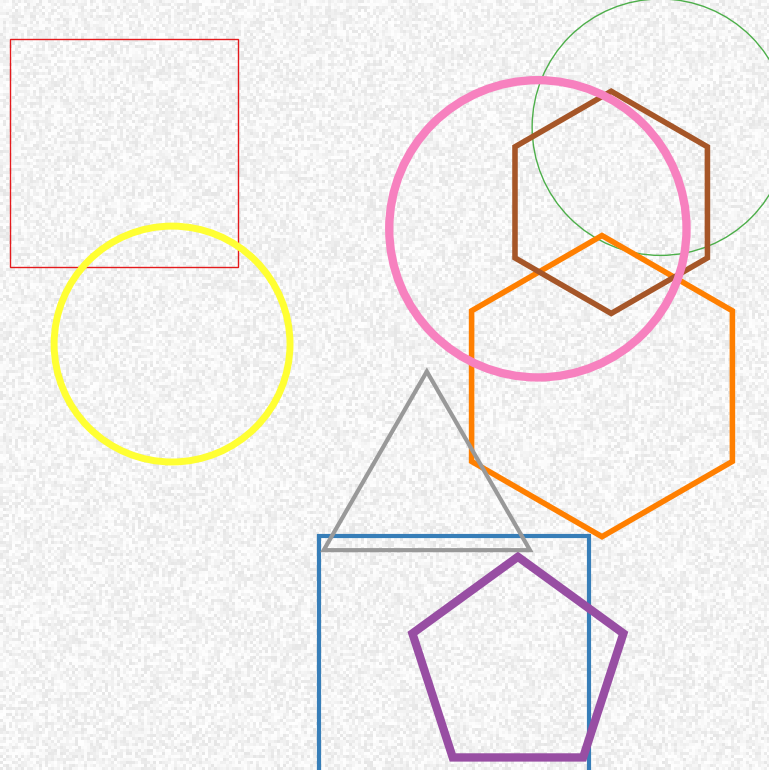[{"shape": "square", "thickness": 0.5, "radius": 0.74, "center": [0.161, 0.801]}, {"shape": "square", "thickness": 1.5, "radius": 0.88, "center": [0.589, 0.129]}, {"shape": "circle", "thickness": 0.5, "radius": 0.83, "center": [0.858, 0.835]}, {"shape": "pentagon", "thickness": 3, "radius": 0.72, "center": [0.673, 0.133]}, {"shape": "hexagon", "thickness": 2, "radius": 0.98, "center": [0.782, 0.499]}, {"shape": "circle", "thickness": 2.5, "radius": 0.77, "center": [0.223, 0.553]}, {"shape": "hexagon", "thickness": 2, "radius": 0.72, "center": [0.794, 0.737]}, {"shape": "circle", "thickness": 3, "radius": 0.97, "center": [0.699, 0.703]}, {"shape": "triangle", "thickness": 1.5, "radius": 0.77, "center": [0.554, 0.363]}]